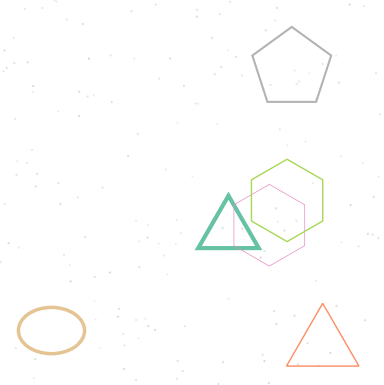[{"shape": "triangle", "thickness": 3, "radius": 0.45, "center": [0.593, 0.401]}, {"shape": "triangle", "thickness": 1, "radius": 0.54, "center": [0.838, 0.103]}, {"shape": "hexagon", "thickness": 0.5, "radius": 0.53, "center": [0.7, 0.415]}, {"shape": "hexagon", "thickness": 1, "radius": 0.53, "center": [0.746, 0.479]}, {"shape": "oval", "thickness": 2.5, "radius": 0.43, "center": [0.134, 0.141]}, {"shape": "pentagon", "thickness": 1.5, "radius": 0.54, "center": [0.758, 0.822]}]